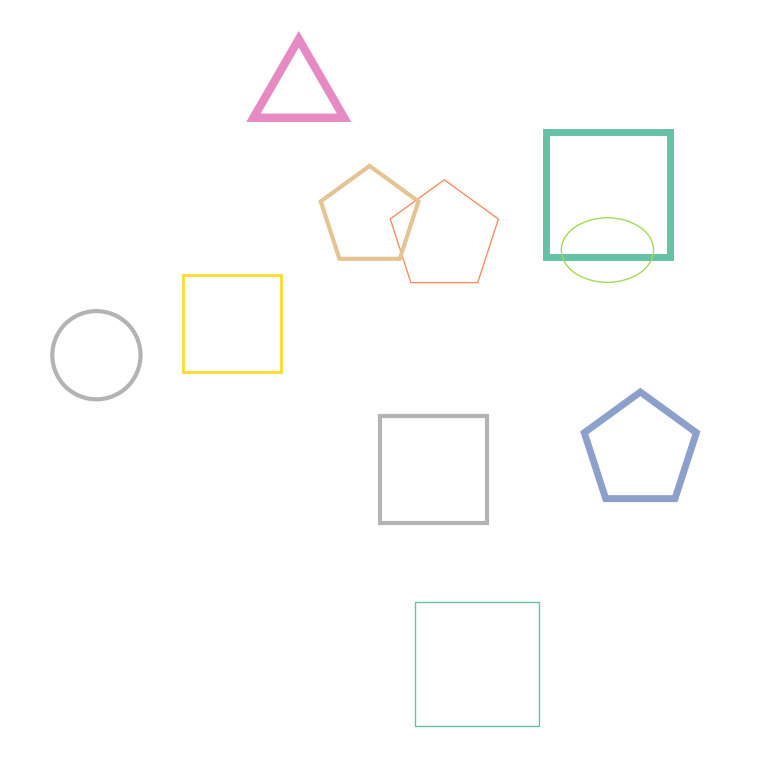[{"shape": "square", "thickness": 0.5, "radius": 0.4, "center": [0.62, 0.138]}, {"shape": "square", "thickness": 2.5, "radius": 0.4, "center": [0.789, 0.748]}, {"shape": "pentagon", "thickness": 0.5, "radius": 0.37, "center": [0.577, 0.693]}, {"shape": "pentagon", "thickness": 2.5, "radius": 0.38, "center": [0.832, 0.414]}, {"shape": "triangle", "thickness": 3, "radius": 0.34, "center": [0.388, 0.881]}, {"shape": "oval", "thickness": 0.5, "radius": 0.3, "center": [0.789, 0.675]}, {"shape": "square", "thickness": 1, "radius": 0.32, "center": [0.301, 0.58]}, {"shape": "pentagon", "thickness": 1.5, "radius": 0.33, "center": [0.48, 0.718]}, {"shape": "square", "thickness": 1.5, "radius": 0.35, "center": [0.563, 0.39]}, {"shape": "circle", "thickness": 1.5, "radius": 0.29, "center": [0.125, 0.539]}]